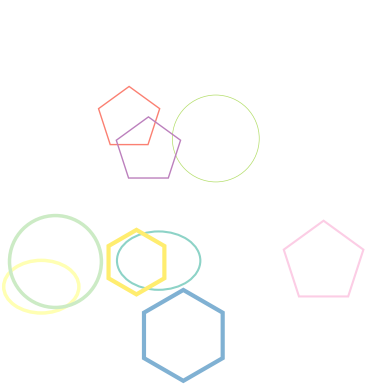[{"shape": "oval", "thickness": 1.5, "radius": 0.54, "center": [0.412, 0.323]}, {"shape": "oval", "thickness": 2.5, "radius": 0.49, "center": [0.107, 0.255]}, {"shape": "pentagon", "thickness": 1, "radius": 0.42, "center": [0.335, 0.692]}, {"shape": "hexagon", "thickness": 3, "radius": 0.59, "center": [0.476, 0.129]}, {"shape": "circle", "thickness": 0.5, "radius": 0.56, "center": [0.56, 0.64]}, {"shape": "pentagon", "thickness": 1.5, "radius": 0.54, "center": [0.84, 0.318]}, {"shape": "pentagon", "thickness": 1, "radius": 0.44, "center": [0.386, 0.609]}, {"shape": "circle", "thickness": 2.5, "radius": 0.6, "center": [0.144, 0.321]}, {"shape": "hexagon", "thickness": 3, "radius": 0.42, "center": [0.354, 0.319]}]